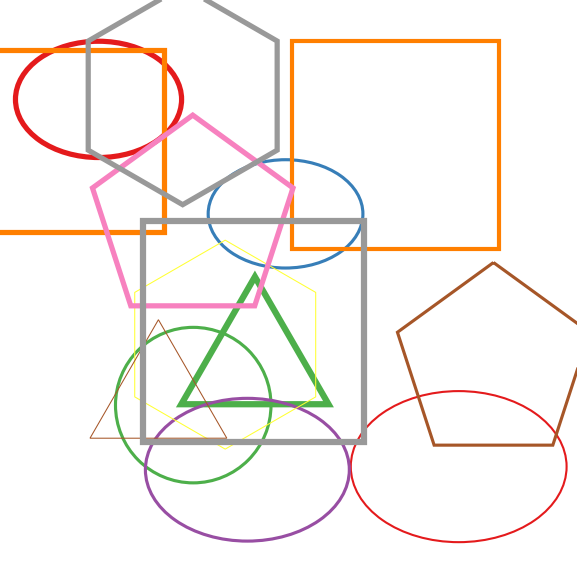[{"shape": "oval", "thickness": 1, "radius": 0.93, "center": [0.794, 0.191]}, {"shape": "oval", "thickness": 2.5, "radius": 0.72, "center": [0.171, 0.827]}, {"shape": "oval", "thickness": 1.5, "radius": 0.67, "center": [0.494, 0.629]}, {"shape": "triangle", "thickness": 3, "radius": 0.74, "center": [0.441, 0.373]}, {"shape": "circle", "thickness": 1.5, "radius": 0.67, "center": [0.335, 0.298]}, {"shape": "oval", "thickness": 1.5, "radius": 0.88, "center": [0.428, 0.186]}, {"shape": "square", "thickness": 2, "radius": 0.9, "center": [0.685, 0.748]}, {"shape": "square", "thickness": 2.5, "radius": 0.79, "center": [0.127, 0.756]}, {"shape": "hexagon", "thickness": 0.5, "radius": 0.9, "center": [0.39, 0.402]}, {"shape": "triangle", "thickness": 0.5, "radius": 0.68, "center": [0.274, 0.309]}, {"shape": "pentagon", "thickness": 1.5, "radius": 0.87, "center": [0.854, 0.37]}, {"shape": "pentagon", "thickness": 2.5, "radius": 0.91, "center": [0.334, 0.617]}, {"shape": "square", "thickness": 3, "radius": 0.96, "center": [0.439, 0.426]}, {"shape": "hexagon", "thickness": 2.5, "radius": 0.94, "center": [0.316, 0.834]}]